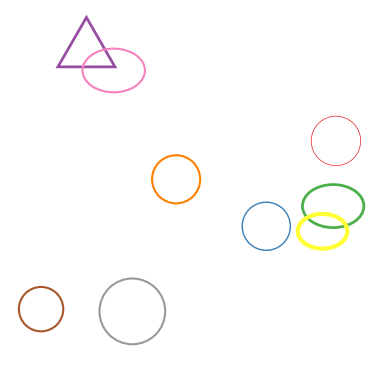[{"shape": "circle", "thickness": 0.5, "radius": 0.32, "center": [0.873, 0.634]}, {"shape": "circle", "thickness": 1, "radius": 0.31, "center": [0.692, 0.412]}, {"shape": "oval", "thickness": 2, "radius": 0.4, "center": [0.865, 0.465]}, {"shape": "triangle", "thickness": 2, "radius": 0.43, "center": [0.224, 0.869]}, {"shape": "circle", "thickness": 1.5, "radius": 0.31, "center": [0.457, 0.534]}, {"shape": "oval", "thickness": 3, "radius": 0.32, "center": [0.838, 0.399]}, {"shape": "circle", "thickness": 1.5, "radius": 0.29, "center": [0.107, 0.197]}, {"shape": "oval", "thickness": 1.5, "radius": 0.41, "center": [0.295, 0.817]}, {"shape": "circle", "thickness": 1.5, "radius": 0.43, "center": [0.344, 0.191]}]